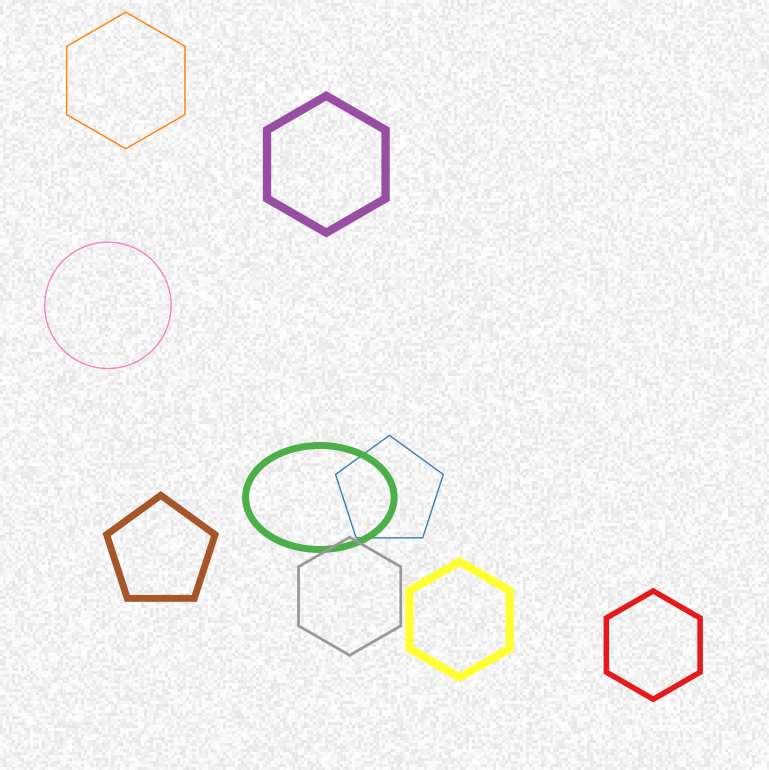[{"shape": "hexagon", "thickness": 2, "radius": 0.35, "center": [0.848, 0.162]}, {"shape": "pentagon", "thickness": 0.5, "radius": 0.37, "center": [0.506, 0.361]}, {"shape": "oval", "thickness": 2.5, "radius": 0.48, "center": [0.415, 0.354]}, {"shape": "hexagon", "thickness": 3, "radius": 0.44, "center": [0.424, 0.787]}, {"shape": "hexagon", "thickness": 0.5, "radius": 0.44, "center": [0.163, 0.895]}, {"shape": "hexagon", "thickness": 3, "radius": 0.38, "center": [0.597, 0.195]}, {"shape": "pentagon", "thickness": 2.5, "radius": 0.37, "center": [0.209, 0.283]}, {"shape": "circle", "thickness": 0.5, "radius": 0.41, "center": [0.14, 0.603]}, {"shape": "hexagon", "thickness": 1, "radius": 0.38, "center": [0.454, 0.226]}]